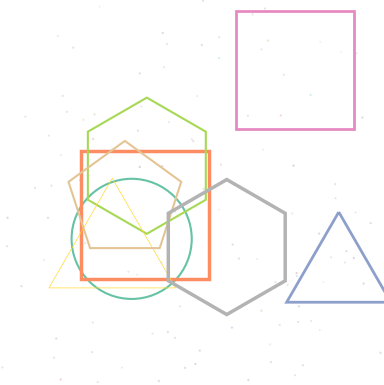[{"shape": "circle", "thickness": 1.5, "radius": 0.78, "center": [0.342, 0.38]}, {"shape": "square", "thickness": 2.5, "radius": 0.83, "center": [0.377, 0.442]}, {"shape": "triangle", "thickness": 2, "radius": 0.78, "center": [0.88, 0.293]}, {"shape": "square", "thickness": 2, "radius": 0.77, "center": [0.766, 0.818]}, {"shape": "hexagon", "thickness": 1.5, "radius": 0.88, "center": [0.381, 0.57]}, {"shape": "triangle", "thickness": 0.5, "radius": 0.95, "center": [0.292, 0.347]}, {"shape": "pentagon", "thickness": 1.5, "radius": 0.77, "center": [0.324, 0.48]}, {"shape": "hexagon", "thickness": 2.5, "radius": 0.88, "center": [0.589, 0.358]}]